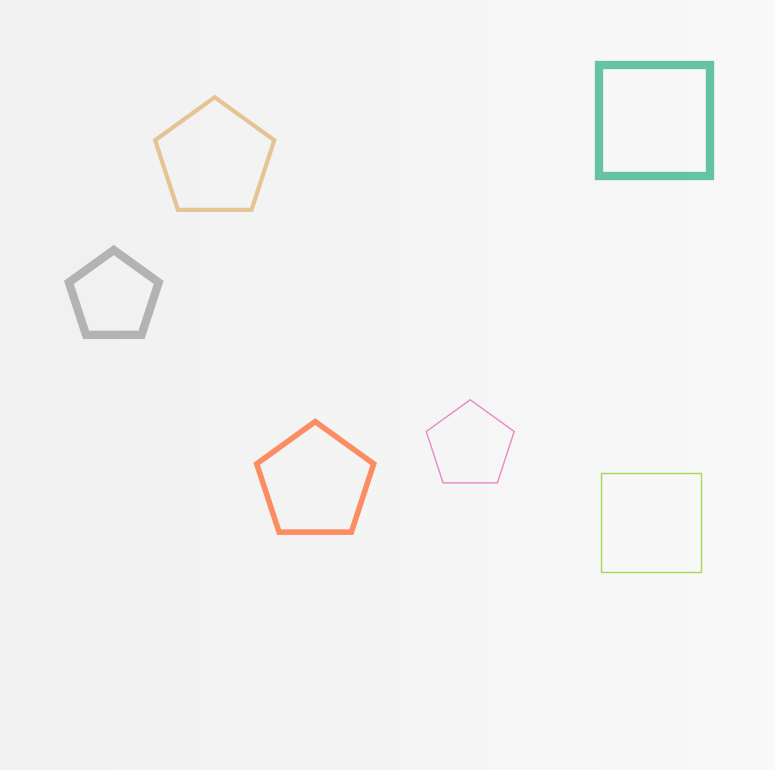[{"shape": "square", "thickness": 3, "radius": 0.36, "center": [0.844, 0.844]}, {"shape": "pentagon", "thickness": 2, "radius": 0.4, "center": [0.407, 0.373]}, {"shape": "pentagon", "thickness": 0.5, "radius": 0.3, "center": [0.607, 0.421]}, {"shape": "square", "thickness": 0.5, "radius": 0.32, "center": [0.84, 0.322]}, {"shape": "pentagon", "thickness": 1.5, "radius": 0.4, "center": [0.277, 0.793]}, {"shape": "pentagon", "thickness": 3, "radius": 0.3, "center": [0.147, 0.614]}]